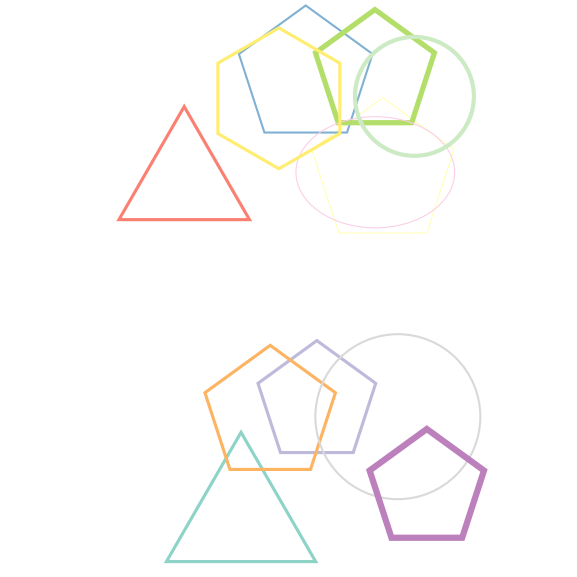[{"shape": "triangle", "thickness": 1.5, "radius": 0.75, "center": [0.417, 0.101]}, {"shape": "pentagon", "thickness": 0.5, "radius": 0.65, "center": [0.663, 0.7]}, {"shape": "pentagon", "thickness": 1.5, "radius": 0.54, "center": [0.549, 0.302]}, {"shape": "triangle", "thickness": 1.5, "radius": 0.65, "center": [0.319, 0.684]}, {"shape": "pentagon", "thickness": 1, "radius": 0.61, "center": [0.529, 0.868]}, {"shape": "pentagon", "thickness": 1.5, "radius": 0.59, "center": [0.468, 0.282]}, {"shape": "pentagon", "thickness": 2.5, "radius": 0.54, "center": [0.649, 0.874]}, {"shape": "oval", "thickness": 0.5, "radius": 0.69, "center": [0.65, 0.701]}, {"shape": "circle", "thickness": 1, "radius": 0.71, "center": [0.689, 0.278]}, {"shape": "pentagon", "thickness": 3, "radius": 0.52, "center": [0.739, 0.152]}, {"shape": "circle", "thickness": 2, "radius": 0.51, "center": [0.718, 0.832]}, {"shape": "hexagon", "thickness": 1.5, "radius": 0.61, "center": [0.483, 0.829]}]